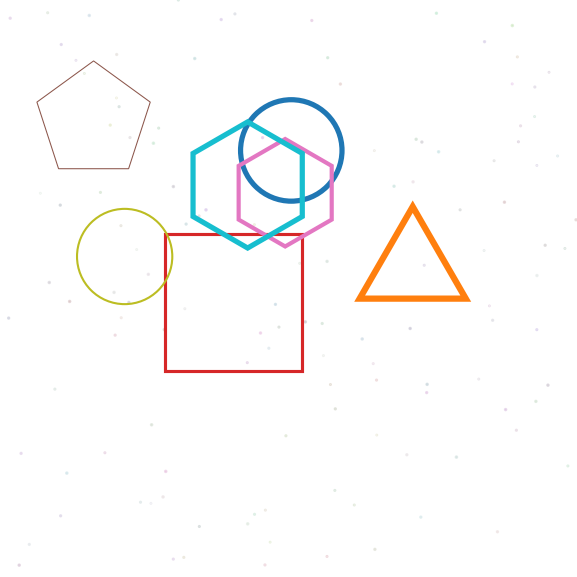[{"shape": "circle", "thickness": 2.5, "radius": 0.44, "center": [0.504, 0.739]}, {"shape": "triangle", "thickness": 3, "radius": 0.53, "center": [0.715, 0.535]}, {"shape": "square", "thickness": 1.5, "radius": 0.59, "center": [0.404, 0.476]}, {"shape": "pentagon", "thickness": 0.5, "radius": 0.52, "center": [0.162, 0.79]}, {"shape": "hexagon", "thickness": 2, "radius": 0.47, "center": [0.494, 0.665]}, {"shape": "circle", "thickness": 1, "radius": 0.41, "center": [0.216, 0.555]}, {"shape": "hexagon", "thickness": 2.5, "radius": 0.55, "center": [0.429, 0.679]}]